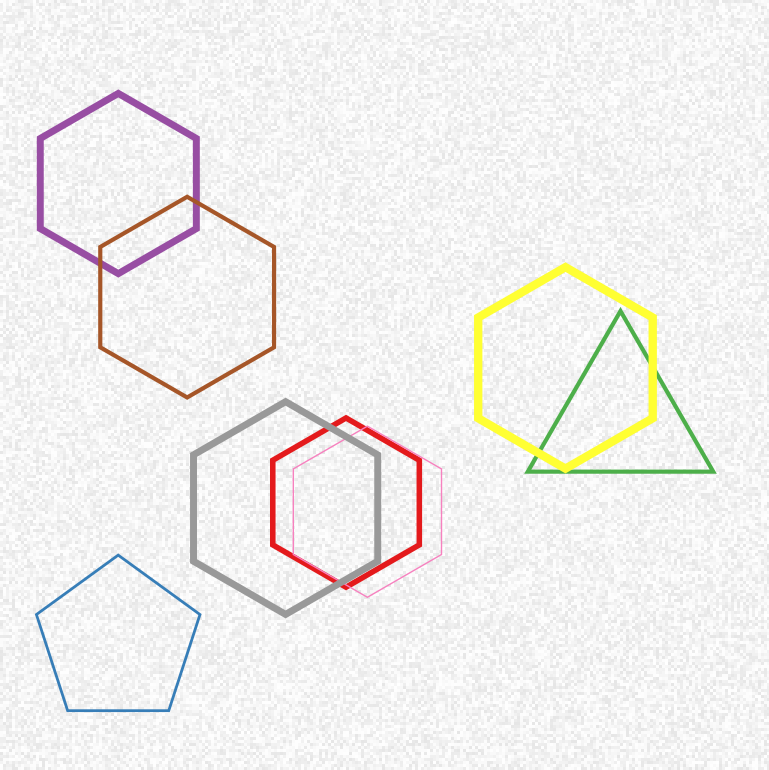[{"shape": "hexagon", "thickness": 2, "radius": 0.55, "center": [0.449, 0.347]}, {"shape": "pentagon", "thickness": 1, "radius": 0.56, "center": [0.154, 0.167]}, {"shape": "triangle", "thickness": 1.5, "radius": 0.7, "center": [0.806, 0.457]}, {"shape": "hexagon", "thickness": 2.5, "radius": 0.59, "center": [0.154, 0.762]}, {"shape": "hexagon", "thickness": 3, "radius": 0.65, "center": [0.734, 0.522]}, {"shape": "hexagon", "thickness": 1.5, "radius": 0.65, "center": [0.243, 0.614]}, {"shape": "hexagon", "thickness": 0.5, "radius": 0.56, "center": [0.477, 0.335]}, {"shape": "hexagon", "thickness": 2.5, "radius": 0.69, "center": [0.371, 0.34]}]